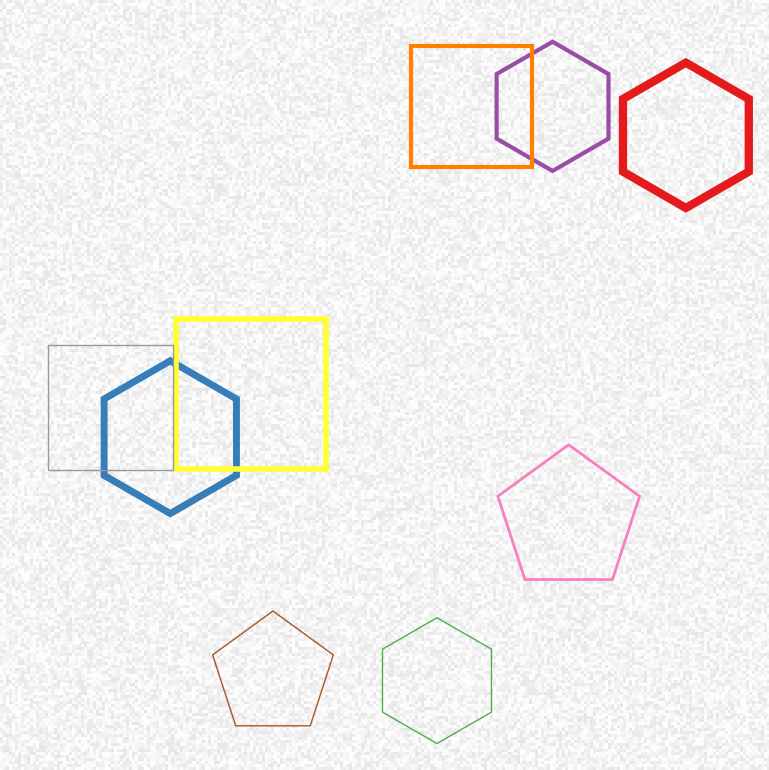[{"shape": "hexagon", "thickness": 3, "radius": 0.47, "center": [0.891, 0.824]}, {"shape": "hexagon", "thickness": 2.5, "radius": 0.5, "center": [0.221, 0.432]}, {"shape": "hexagon", "thickness": 0.5, "radius": 0.41, "center": [0.567, 0.116]}, {"shape": "hexagon", "thickness": 1.5, "radius": 0.42, "center": [0.718, 0.862]}, {"shape": "square", "thickness": 1.5, "radius": 0.39, "center": [0.612, 0.862]}, {"shape": "square", "thickness": 2, "radius": 0.49, "center": [0.326, 0.489]}, {"shape": "pentagon", "thickness": 0.5, "radius": 0.41, "center": [0.355, 0.124]}, {"shape": "pentagon", "thickness": 1, "radius": 0.48, "center": [0.739, 0.326]}, {"shape": "square", "thickness": 0.5, "radius": 0.41, "center": [0.144, 0.47]}]